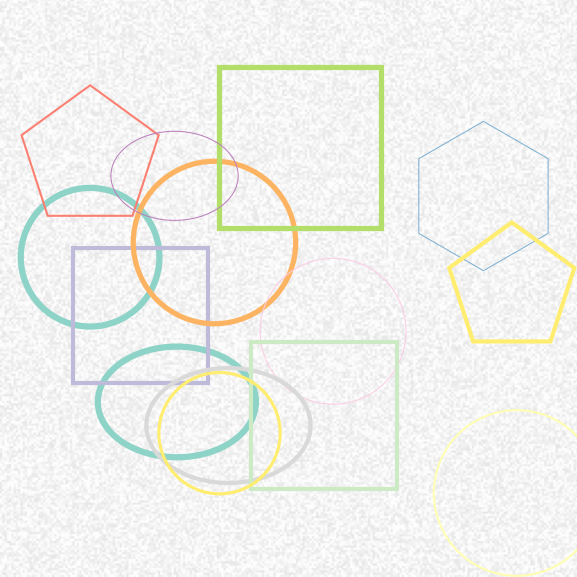[{"shape": "circle", "thickness": 3, "radius": 0.6, "center": [0.156, 0.554]}, {"shape": "oval", "thickness": 3, "radius": 0.68, "center": [0.306, 0.303]}, {"shape": "circle", "thickness": 1, "radius": 0.72, "center": [0.895, 0.146]}, {"shape": "square", "thickness": 2, "radius": 0.59, "center": [0.244, 0.453]}, {"shape": "pentagon", "thickness": 1, "radius": 0.62, "center": [0.156, 0.726]}, {"shape": "hexagon", "thickness": 0.5, "radius": 0.65, "center": [0.837, 0.66]}, {"shape": "circle", "thickness": 2.5, "radius": 0.7, "center": [0.371, 0.579]}, {"shape": "square", "thickness": 2.5, "radius": 0.7, "center": [0.519, 0.744]}, {"shape": "circle", "thickness": 0.5, "radius": 0.63, "center": [0.577, 0.425]}, {"shape": "oval", "thickness": 2, "radius": 0.71, "center": [0.396, 0.262]}, {"shape": "oval", "thickness": 0.5, "radius": 0.55, "center": [0.302, 0.695]}, {"shape": "square", "thickness": 2, "radius": 0.64, "center": [0.561, 0.28]}, {"shape": "pentagon", "thickness": 2, "radius": 0.57, "center": [0.886, 0.5]}, {"shape": "circle", "thickness": 1.5, "radius": 0.53, "center": [0.38, 0.249]}]